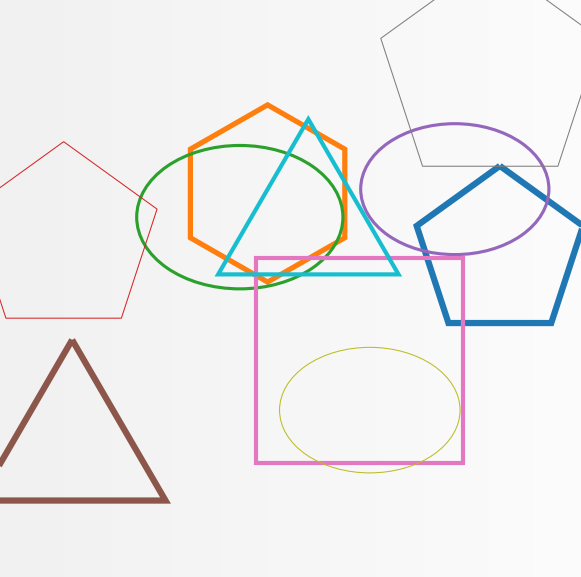[{"shape": "pentagon", "thickness": 3, "radius": 0.75, "center": [0.86, 0.561]}, {"shape": "hexagon", "thickness": 2.5, "radius": 0.77, "center": [0.46, 0.664]}, {"shape": "oval", "thickness": 1.5, "radius": 0.89, "center": [0.413, 0.623]}, {"shape": "pentagon", "thickness": 0.5, "radius": 0.84, "center": [0.11, 0.585]}, {"shape": "oval", "thickness": 1.5, "radius": 0.81, "center": [0.782, 0.672]}, {"shape": "triangle", "thickness": 3, "radius": 0.93, "center": [0.124, 0.225]}, {"shape": "square", "thickness": 2, "radius": 0.89, "center": [0.618, 0.375]}, {"shape": "pentagon", "thickness": 0.5, "radius": 0.99, "center": [0.843, 0.871]}, {"shape": "oval", "thickness": 0.5, "radius": 0.78, "center": [0.636, 0.289]}, {"shape": "triangle", "thickness": 2, "radius": 0.9, "center": [0.53, 0.614]}]